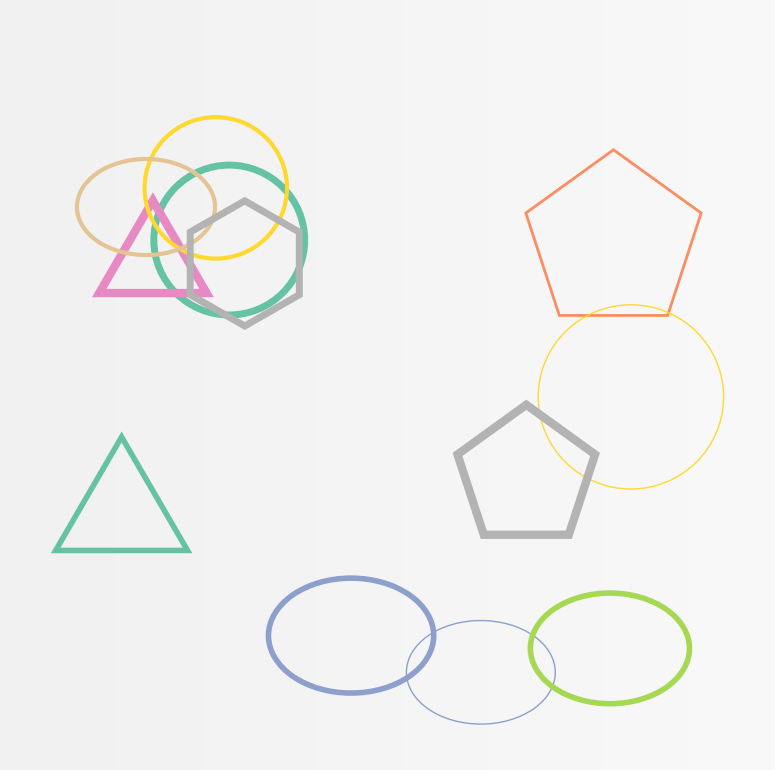[{"shape": "triangle", "thickness": 2, "radius": 0.49, "center": [0.157, 0.334]}, {"shape": "circle", "thickness": 2.5, "radius": 0.49, "center": [0.296, 0.688]}, {"shape": "pentagon", "thickness": 1, "radius": 0.59, "center": [0.792, 0.687]}, {"shape": "oval", "thickness": 0.5, "radius": 0.48, "center": [0.62, 0.127]}, {"shape": "oval", "thickness": 2, "radius": 0.53, "center": [0.453, 0.175]}, {"shape": "triangle", "thickness": 3, "radius": 0.4, "center": [0.197, 0.659]}, {"shape": "oval", "thickness": 2, "radius": 0.51, "center": [0.787, 0.158]}, {"shape": "circle", "thickness": 1.5, "radius": 0.46, "center": [0.278, 0.756]}, {"shape": "circle", "thickness": 0.5, "radius": 0.6, "center": [0.814, 0.485]}, {"shape": "oval", "thickness": 1.5, "radius": 0.45, "center": [0.188, 0.731]}, {"shape": "hexagon", "thickness": 2.5, "radius": 0.41, "center": [0.316, 0.658]}, {"shape": "pentagon", "thickness": 3, "radius": 0.47, "center": [0.679, 0.381]}]